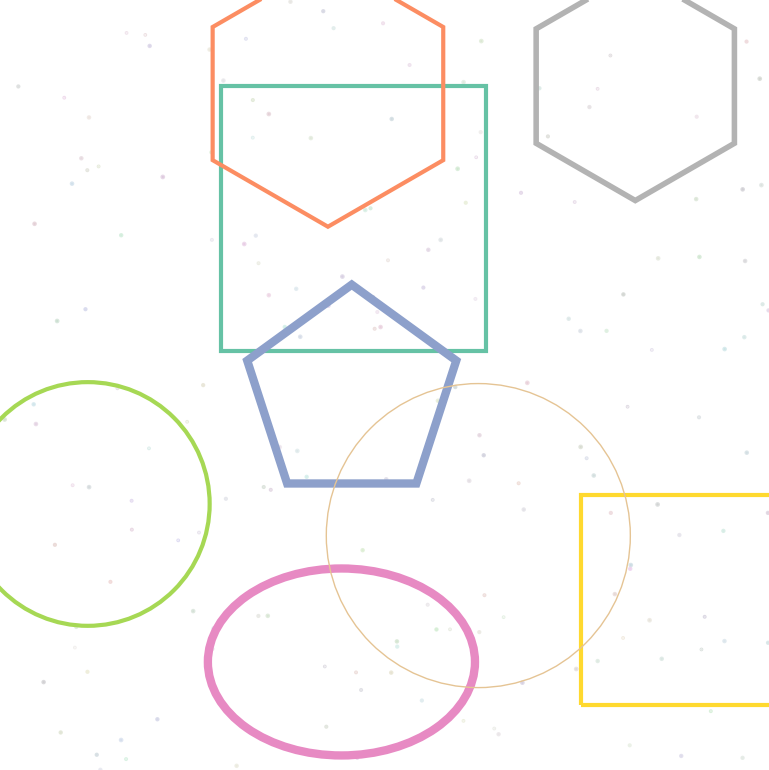[{"shape": "square", "thickness": 1.5, "radius": 0.86, "center": [0.459, 0.716]}, {"shape": "hexagon", "thickness": 1.5, "radius": 0.86, "center": [0.426, 0.878]}, {"shape": "pentagon", "thickness": 3, "radius": 0.71, "center": [0.457, 0.488]}, {"shape": "oval", "thickness": 3, "radius": 0.87, "center": [0.443, 0.14]}, {"shape": "circle", "thickness": 1.5, "radius": 0.79, "center": [0.114, 0.345]}, {"shape": "square", "thickness": 1.5, "radius": 0.68, "center": [0.891, 0.22]}, {"shape": "circle", "thickness": 0.5, "radius": 0.99, "center": [0.621, 0.304]}, {"shape": "hexagon", "thickness": 2, "radius": 0.74, "center": [0.825, 0.888]}]